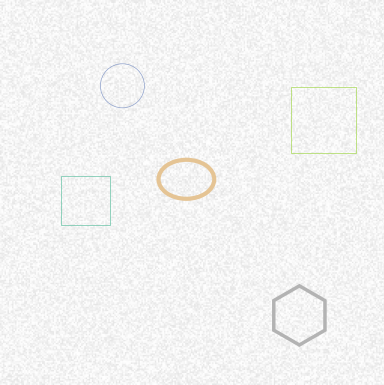[{"shape": "square", "thickness": 0.5, "radius": 0.32, "center": [0.222, 0.48]}, {"shape": "circle", "thickness": 0.5, "radius": 0.29, "center": [0.318, 0.777]}, {"shape": "square", "thickness": 0.5, "radius": 0.43, "center": [0.84, 0.689]}, {"shape": "oval", "thickness": 3, "radius": 0.36, "center": [0.484, 0.534]}, {"shape": "hexagon", "thickness": 2.5, "radius": 0.38, "center": [0.778, 0.181]}]